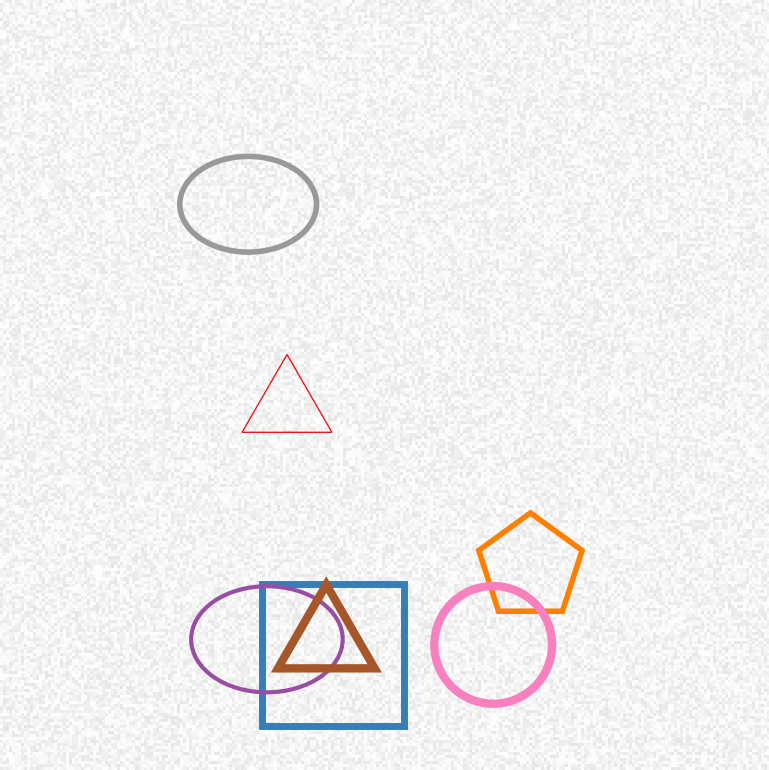[{"shape": "triangle", "thickness": 0.5, "radius": 0.34, "center": [0.373, 0.472]}, {"shape": "square", "thickness": 2.5, "radius": 0.46, "center": [0.433, 0.149]}, {"shape": "oval", "thickness": 1.5, "radius": 0.49, "center": [0.347, 0.17]}, {"shape": "pentagon", "thickness": 2, "radius": 0.35, "center": [0.689, 0.263]}, {"shape": "triangle", "thickness": 3, "radius": 0.36, "center": [0.424, 0.168]}, {"shape": "circle", "thickness": 3, "radius": 0.38, "center": [0.641, 0.162]}, {"shape": "oval", "thickness": 2, "radius": 0.44, "center": [0.322, 0.735]}]